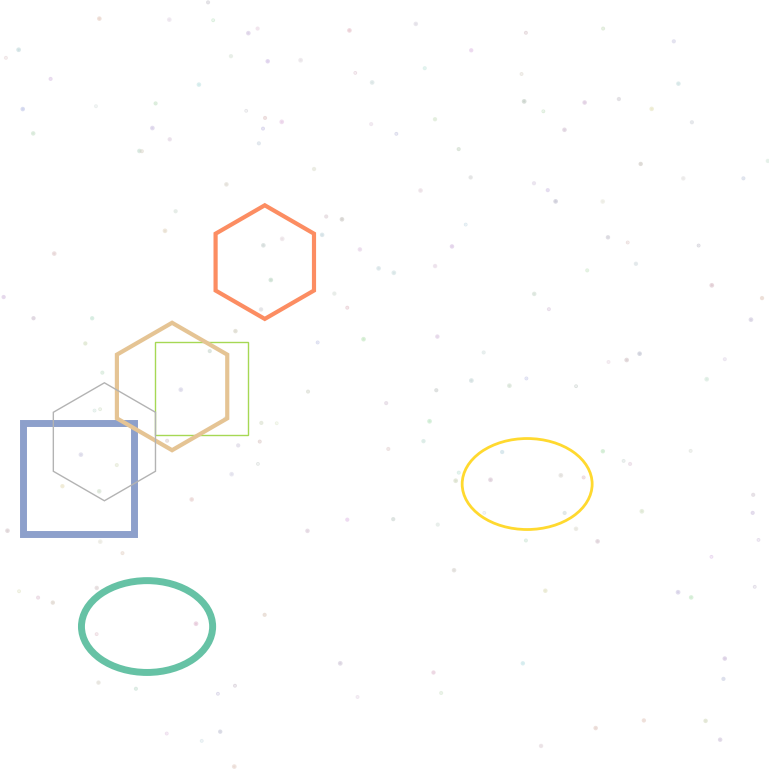[{"shape": "oval", "thickness": 2.5, "radius": 0.43, "center": [0.191, 0.186]}, {"shape": "hexagon", "thickness": 1.5, "radius": 0.37, "center": [0.344, 0.66]}, {"shape": "square", "thickness": 2.5, "radius": 0.36, "center": [0.102, 0.379]}, {"shape": "square", "thickness": 0.5, "radius": 0.3, "center": [0.261, 0.495]}, {"shape": "oval", "thickness": 1, "radius": 0.42, "center": [0.685, 0.371]}, {"shape": "hexagon", "thickness": 1.5, "radius": 0.41, "center": [0.223, 0.498]}, {"shape": "hexagon", "thickness": 0.5, "radius": 0.38, "center": [0.136, 0.426]}]